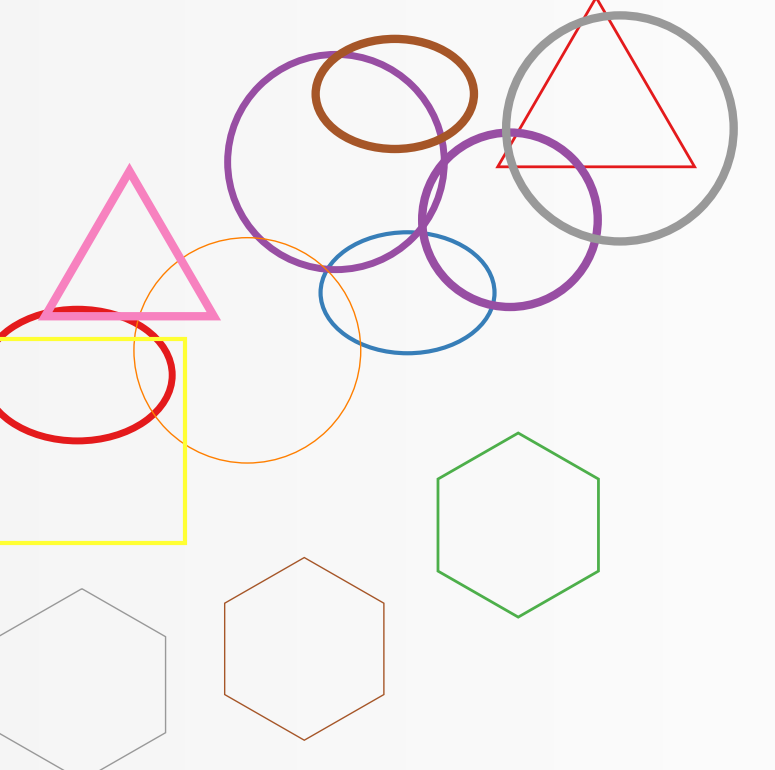[{"shape": "triangle", "thickness": 1, "radius": 0.73, "center": [0.769, 0.857]}, {"shape": "oval", "thickness": 2.5, "radius": 0.61, "center": [0.1, 0.513]}, {"shape": "oval", "thickness": 1.5, "radius": 0.56, "center": [0.526, 0.62]}, {"shape": "hexagon", "thickness": 1, "radius": 0.6, "center": [0.669, 0.318]}, {"shape": "circle", "thickness": 2.5, "radius": 0.7, "center": [0.434, 0.79]}, {"shape": "circle", "thickness": 3, "radius": 0.57, "center": [0.658, 0.715]}, {"shape": "circle", "thickness": 0.5, "radius": 0.73, "center": [0.319, 0.545]}, {"shape": "square", "thickness": 1.5, "radius": 0.66, "center": [0.106, 0.427]}, {"shape": "hexagon", "thickness": 0.5, "radius": 0.59, "center": [0.393, 0.157]}, {"shape": "oval", "thickness": 3, "radius": 0.51, "center": [0.509, 0.878]}, {"shape": "triangle", "thickness": 3, "radius": 0.63, "center": [0.167, 0.652]}, {"shape": "hexagon", "thickness": 0.5, "radius": 0.62, "center": [0.106, 0.111]}, {"shape": "circle", "thickness": 3, "radius": 0.73, "center": [0.8, 0.833]}]